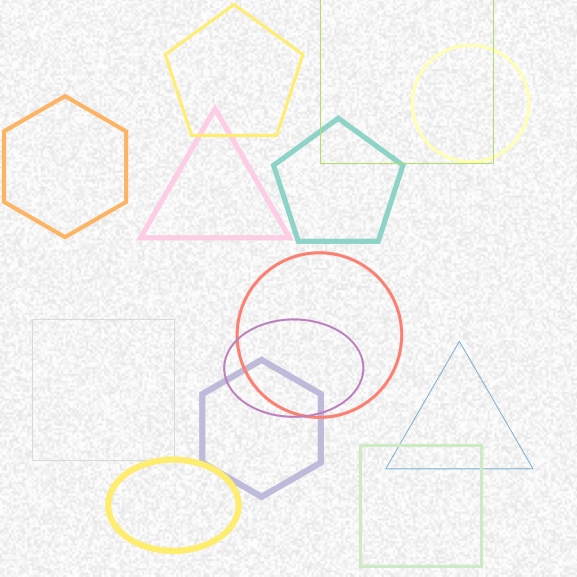[{"shape": "pentagon", "thickness": 2.5, "radius": 0.59, "center": [0.586, 0.677]}, {"shape": "circle", "thickness": 1.5, "radius": 0.5, "center": [0.815, 0.82]}, {"shape": "hexagon", "thickness": 3, "radius": 0.59, "center": [0.453, 0.257]}, {"shape": "circle", "thickness": 1.5, "radius": 0.71, "center": [0.553, 0.419]}, {"shape": "triangle", "thickness": 0.5, "radius": 0.74, "center": [0.795, 0.261]}, {"shape": "hexagon", "thickness": 2, "radius": 0.61, "center": [0.113, 0.711]}, {"shape": "square", "thickness": 0.5, "radius": 0.75, "center": [0.704, 0.866]}, {"shape": "triangle", "thickness": 2.5, "radius": 0.74, "center": [0.372, 0.662]}, {"shape": "square", "thickness": 0.5, "radius": 0.61, "center": [0.178, 0.325]}, {"shape": "oval", "thickness": 1, "radius": 0.6, "center": [0.509, 0.362]}, {"shape": "square", "thickness": 1.5, "radius": 0.52, "center": [0.728, 0.124]}, {"shape": "oval", "thickness": 3, "radius": 0.56, "center": [0.3, 0.124]}, {"shape": "pentagon", "thickness": 1.5, "radius": 0.63, "center": [0.405, 0.866]}]